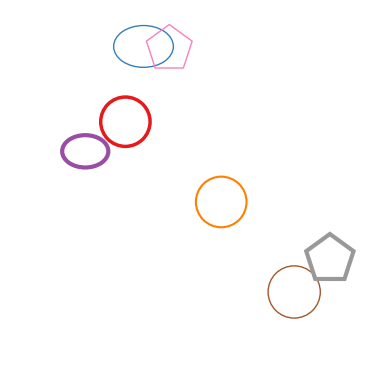[{"shape": "circle", "thickness": 2.5, "radius": 0.32, "center": [0.326, 0.684]}, {"shape": "oval", "thickness": 1, "radius": 0.39, "center": [0.373, 0.879]}, {"shape": "oval", "thickness": 3, "radius": 0.3, "center": [0.221, 0.607]}, {"shape": "circle", "thickness": 1.5, "radius": 0.33, "center": [0.575, 0.475]}, {"shape": "circle", "thickness": 1, "radius": 0.34, "center": [0.764, 0.242]}, {"shape": "pentagon", "thickness": 1, "radius": 0.31, "center": [0.44, 0.874]}, {"shape": "pentagon", "thickness": 3, "radius": 0.32, "center": [0.857, 0.328]}]